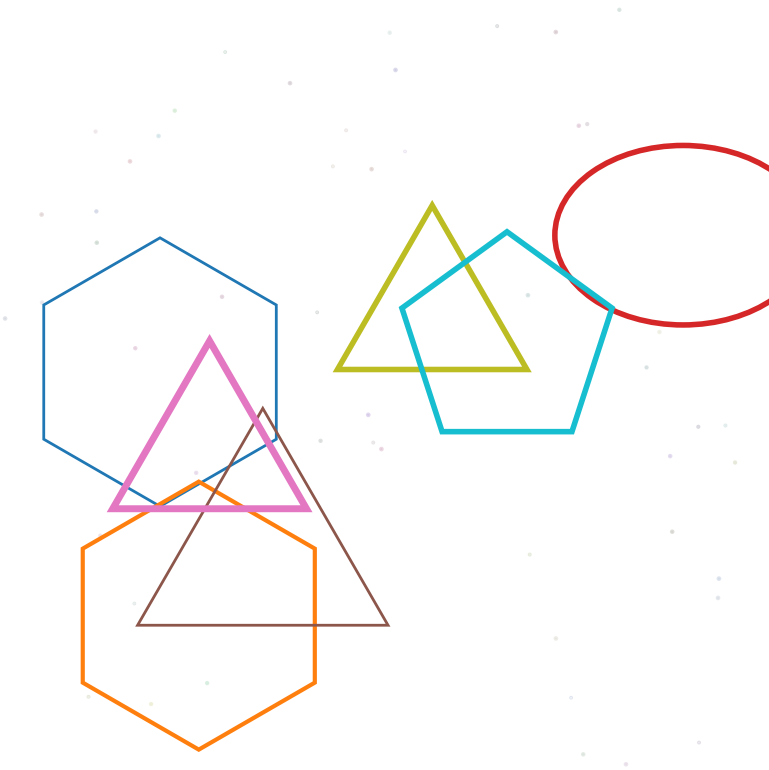[{"shape": "hexagon", "thickness": 1, "radius": 0.87, "center": [0.208, 0.517]}, {"shape": "hexagon", "thickness": 1.5, "radius": 0.87, "center": [0.258, 0.2]}, {"shape": "oval", "thickness": 2, "radius": 0.83, "center": [0.887, 0.695]}, {"shape": "triangle", "thickness": 1, "radius": 0.94, "center": [0.341, 0.282]}, {"shape": "triangle", "thickness": 2.5, "radius": 0.73, "center": [0.272, 0.412]}, {"shape": "triangle", "thickness": 2, "radius": 0.71, "center": [0.561, 0.591]}, {"shape": "pentagon", "thickness": 2, "radius": 0.72, "center": [0.658, 0.555]}]